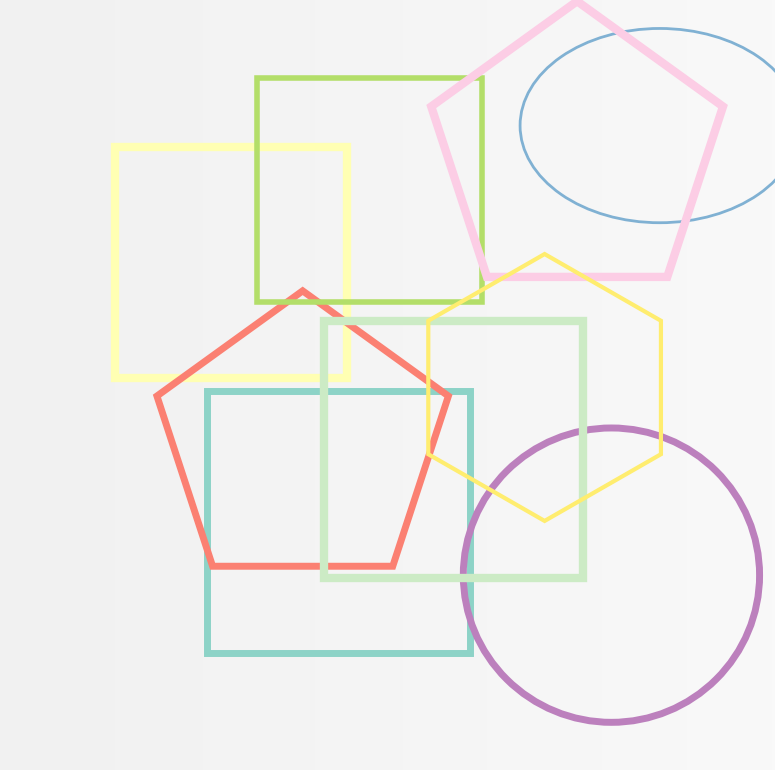[{"shape": "square", "thickness": 2.5, "radius": 0.85, "center": [0.437, 0.323]}, {"shape": "square", "thickness": 3, "radius": 0.75, "center": [0.298, 0.66]}, {"shape": "pentagon", "thickness": 2.5, "radius": 0.99, "center": [0.391, 0.425]}, {"shape": "oval", "thickness": 1, "radius": 0.9, "center": [0.851, 0.837]}, {"shape": "square", "thickness": 2, "radius": 0.73, "center": [0.477, 0.753]}, {"shape": "pentagon", "thickness": 3, "radius": 0.99, "center": [0.745, 0.801]}, {"shape": "circle", "thickness": 2.5, "radius": 0.96, "center": [0.789, 0.253]}, {"shape": "square", "thickness": 3, "radius": 0.83, "center": [0.585, 0.416]}, {"shape": "hexagon", "thickness": 1.5, "radius": 0.87, "center": [0.703, 0.497]}]